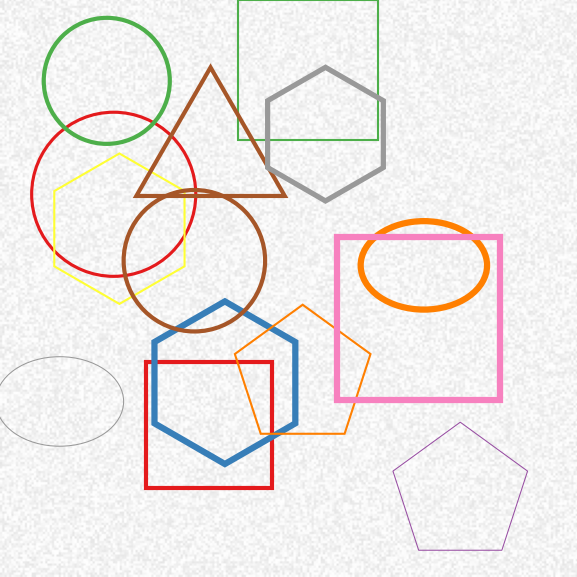[{"shape": "square", "thickness": 2, "radius": 0.55, "center": [0.362, 0.263]}, {"shape": "circle", "thickness": 1.5, "radius": 0.71, "center": [0.197, 0.663]}, {"shape": "hexagon", "thickness": 3, "radius": 0.7, "center": [0.389, 0.336]}, {"shape": "square", "thickness": 1, "radius": 0.61, "center": [0.533, 0.878]}, {"shape": "circle", "thickness": 2, "radius": 0.55, "center": [0.185, 0.859]}, {"shape": "pentagon", "thickness": 0.5, "radius": 0.61, "center": [0.797, 0.145]}, {"shape": "oval", "thickness": 3, "radius": 0.55, "center": [0.734, 0.54]}, {"shape": "pentagon", "thickness": 1, "radius": 0.62, "center": [0.524, 0.348]}, {"shape": "hexagon", "thickness": 1, "radius": 0.65, "center": [0.207, 0.603]}, {"shape": "circle", "thickness": 2, "radius": 0.61, "center": [0.337, 0.548]}, {"shape": "triangle", "thickness": 2, "radius": 0.74, "center": [0.365, 0.734]}, {"shape": "square", "thickness": 3, "radius": 0.71, "center": [0.725, 0.447]}, {"shape": "oval", "thickness": 0.5, "radius": 0.55, "center": [0.103, 0.304]}, {"shape": "hexagon", "thickness": 2.5, "radius": 0.58, "center": [0.564, 0.767]}]